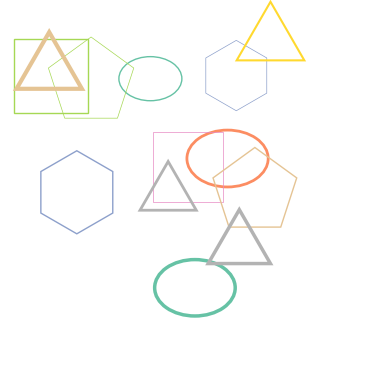[{"shape": "oval", "thickness": 1, "radius": 0.41, "center": [0.391, 0.796]}, {"shape": "oval", "thickness": 2.5, "radius": 0.52, "center": [0.506, 0.252]}, {"shape": "oval", "thickness": 2, "radius": 0.53, "center": [0.591, 0.588]}, {"shape": "hexagon", "thickness": 0.5, "radius": 0.46, "center": [0.614, 0.804]}, {"shape": "hexagon", "thickness": 1, "radius": 0.54, "center": [0.2, 0.501]}, {"shape": "square", "thickness": 0.5, "radius": 0.45, "center": [0.488, 0.566]}, {"shape": "square", "thickness": 1, "radius": 0.48, "center": [0.132, 0.802]}, {"shape": "pentagon", "thickness": 0.5, "radius": 0.58, "center": [0.237, 0.787]}, {"shape": "triangle", "thickness": 1.5, "radius": 0.51, "center": [0.703, 0.894]}, {"shape": "triangle", "thickness": 3, "radius": 0.49, "center": [0.128, 0.818]}, {"shape": "pentagon", "thickness": 1, "radius": 0.57, "center": [0.662, 0.503]}, {"shape": "triangle", "thickness": 2.5, "radius": 0.47, "center": [0.622, 0.362]}, {"shape": "triangle", "thickness": 2, "radius": 0.42, "center": [0.437, 0.496]}]